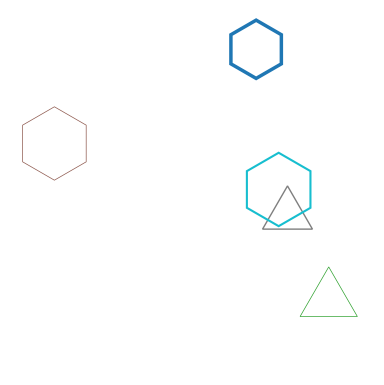[{"shape": "hexagon", "thickness": 2.5, "radius": 0.38, "center": [0.665, 0.872]}, {"shape": "triangle", "thickness": 0.5, "radius": 0.43, "center": [0.854, 0.221]}, {"shape": "hexagon", "thickness": 0.5, "radius": 0.48, "center": [0.141, 0.627]}, {"shape": "triangle", "thickness": 1, "radius": 0.37, "center": [0.747, 0.442]}, {"shape": "hexagon", "thickness": 1.5, "radius": 0.48, "center": [0.724, 0.508]}]